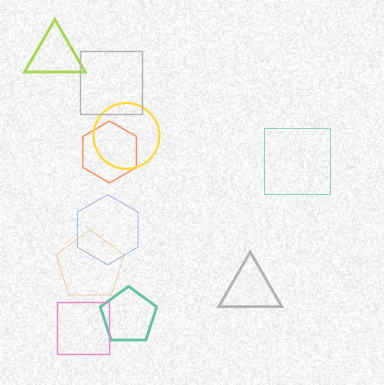[{"shape": "square", "thickness": 0.5, "radius": 0.43, "center": [0.772, 0.582]}, {"shape": "pentagon", "thickness": 2, "radius": 0.38, "center": [0.334, 0.179]}, {"shape": "hexagon", "thickness": 1, "radius": 0.4, "center": [0.285, 0.605]}, {"shape": "hexagon", "thickness": 0.5, "radius": 0.46, "center": [0.28, 0.403]}, {"shape": "square", "thickness": 1, "radius": 0.34, "center": [0.215, 0.147]}, {"shape": "triangle", "thickness": 2, "radius": 0.45, "center": [0.143, 0.859]}, {"shape": "circle", "thickness": 1.5, "radius": 0.43, "center": [0.328, 0.647]}, {"shape": "pentagon", "thickness": 0.5, "radius": 0.47, "center": [0.234, 0.31]}, {"shape": "square", "thickness": 1, "radius": 0.4, "center": [0.289, 0.786]}, {"shape": "triangle", "thickness": 2, "radius": 0.47, "center": [0.65, 0.251]}]